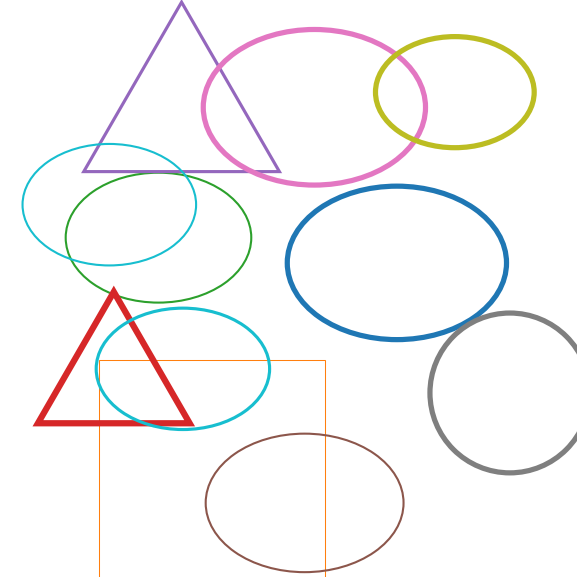[{"shape": "oval", "thickness": 2.5, "radius": 0.95, "center": [0.687, 0.544]}, {"shape": "square", "thickness": 0.5, "radius": 0.98, "center": [0.367, 0.179]}, {"shape": "oval", "thickness": 1, "radius": 0.8, "center": [0.274, 0.588]}, {"shape": "triangle", "thickness": 3, "radius": 0.76, "center": [0.197, 0.342]}, {"shape": "triangle", "thickness": 1.5, "radius": 0.98, "center": [0.314, 0.8]}, {"shape": "oval", "thickness": 1, "radius": 0.86, "center": [0.527, 0.128]}, {"shape": "oval", "thickness": 2.5, "radius": 0.96, "center": [0.544, 0.813]}, {"shape": "circle", "thickness": 2.5, "radius": 0.69, "center": [0.883, 0.319]}, {"shape": "oval", "thickness": 2.5, "radius": 0.69, "center": [0.788, 0.84]}, {"shape": "oval", "thickness": 1.5, "radius": 0.75, "center": [0.317, 0.36]}, {"shape": "oval", "thickness": 1, "radius": 0.75, "center": [0.189, 0.645]}]